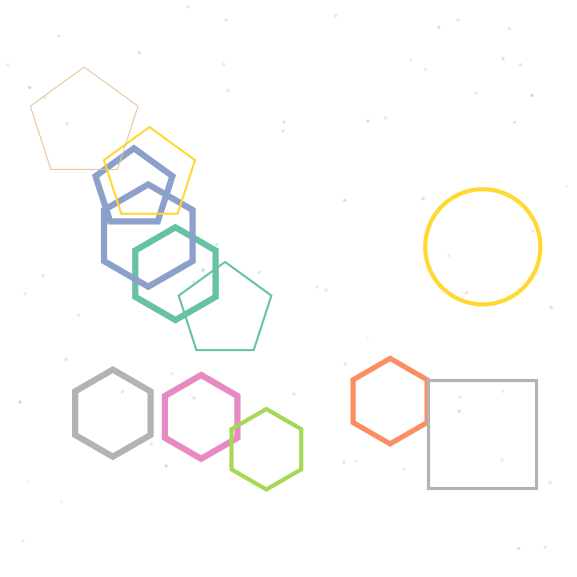[{"shape": "pentagon", "thickness": 1, "radius": 0.42, "center": [0.39, 0.461]}, {"shape": "hexagon", "thickness": 3, "radius": 0.4, "center": [0.304, 0.525]}, {"shape": "hexagon", "thickness": 2.5, "radius": 0.37, "center": [0.676, 0.304]}, {"shape": "hexagon", "thickness": 3, "radius": 0.44, "center": [0.257, 0.591]}, {"shape": "pentagon", "thickness": 3, "radius": 0.35, "center": [0.232, 0.672]}, {"shape": "hexagon", "thickness": 3, "radius": 0.36, "center": [0.348, 0.277]}, {"shape": "hexagon", "thickness": 2, "radius": 0.35, "center": [0.461, 0.221]}, {"shape": "pentagon", "thickness": 1, "radius": 0.41, "center": [0.259, 0.696]}, {"shape": "circle", "thickness": 2, "radius": 0.5, "center": [0.836, 0.572]}, {"shape": "pentagon", "thickness": 0.5, "radius": 0.49, "center": [0.146, 0.785]}, {"shape": "hexagon", "thickness": 3, "radius": 0.38, "center": [0.195, 0.284]}, {"shape": "square", "thickness": 1.5, "radius": 0.47, "center": [0.834, 0.247]}]